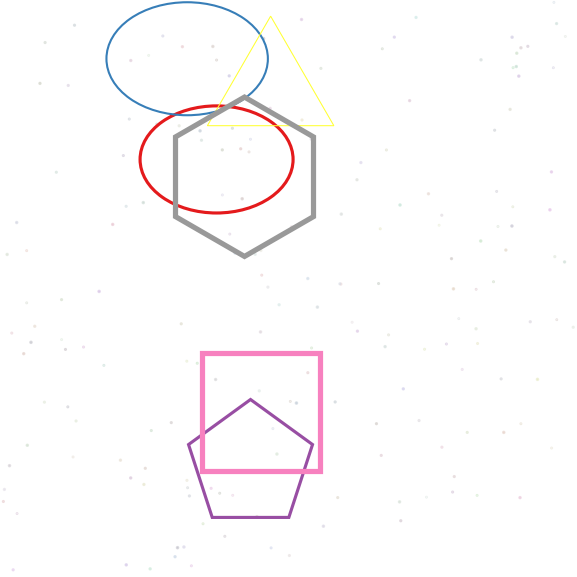[{"shape": "oval", "thickness": 1.5, "radius": 0.66, "center": [0.375, 0.723]}, {"shape": "oval", "thickness": 1, "radius": 0.7, "center": [0.324, 0.897]}, {"shape": "pentagon", "thickness": 1.5, "radius": 0.56, "center": [0.434, 0.194]}, {"shape": "triangle", "thickness": 0.5, "radius": 0.63, "center": [0.469, 0.845]}, {"shape": "square", "thickness": 2.5, "radius": 0.51, "center": [0.452, 0.285]}, {"shape": "hexagon", "thickness": 2.5, "radius": 0.69, "center": [0.423, 0.693]}]